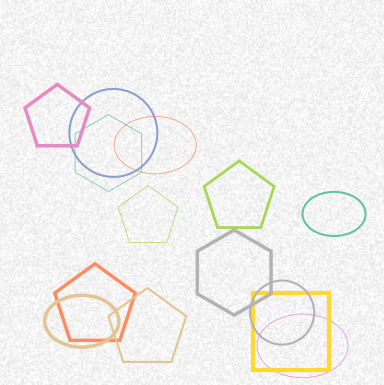[{"shape": "hexagon", "thickness": 0.5, "radius": 0.5, "center": [0.282, 0.602]}, {"shape": "oval", "thickness": 1.5, "radius": 0.41, "center": [0.868, 0.444]}, {"shape": "pentagon", "thickness": 2.5, "radius": 0.55, "center": [0.247, 0.205]}, {"shape": "oval", "thickness": 0.5, "radius": 0.53, "center": [0.403, 0.623]}, {"shape": "circle", "thickness": 1.5, "radius": 0.57, "center": [0.295, 0.655]}, {"shape": "oval", "thickness": 0.5, "radius": 0.59, "center": [0.786, 0.102]}, {"shape": "pentagon", "thickness": 2.5, "radius": 0.44, "center": [0.149, 0.693]}, {"shape": "pentagon", "thickness": 0.5, "radius": 0.41, "center": [0.385, 0.436]}, {"shape": "pentagon", "thickness": 2, "radius": 0.48, "center": [0.621, 0.486]}, {"shape": "square", "thickness": 3, "radius": 0.5, "center": [0.756, 0.138]}, {"shape": "pentagon", "thickness": 1.5, "radius": 0.53, "center": [0.383, 0.146]}, {"shape": "oval", "thickness": 2.5, "radius": 0.48, "center": [0.212, 0.166]}, {"shape": "hexagon", "thickness": 2.5, "radius": 0.55, "center": [0.608, 0.292]}, {"shape": "circle", "thickness": 1.5, "radius": 0.42, "center": [0.733, 0.188]}]